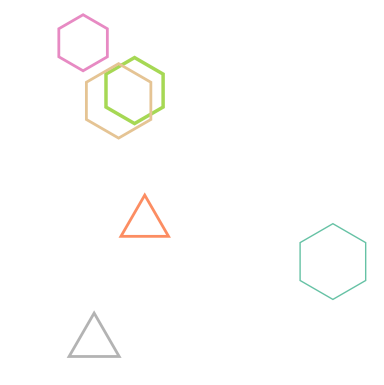[{"shape": "hexagon", "thickness": 1, "radius": 0.49, "center": [0.865, 0.321]}, {"shape": "triangle", "thickness": 2, "radius": 0.36, "center": [0.376, 0.422]}, {"shape": "hexagon", "thickness": 2, "radius": 0.36, "center": [0.216, 0.889]}, {"shape": "hexagon", "thickness": 2.5, "radius": 0.43, "center": [0.349, 0.765]}, {"shape": "hexagon", "thickness": 2, "radius": 0.48, "center": [0.308, 0.738]}, {"shape": "triangle", "thickness": 2, "radius": 0.38, "center": [0.245, 0.112]}]